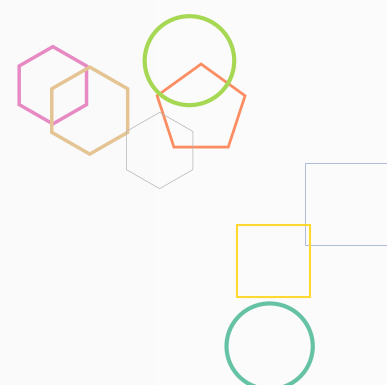[{"shape": "circle", "thickness": 3, "radius": 0.56, "center": [0.696, 0.101]}, {"shape": "pentagon", "thickness": 2, "radius": 0.6, "center": [0.519, 0.714]}, {"shape": "square", "thickness": 0.5, "radius": 0.53, "center": [0.894, 0.47]}, {"shape": "hexagon", "thickness": 2.5, "radius": 0.5, "center": [0.136, 0.778]}, {"shape": "circle", "thickness": 3, "radius": 0.58, "center": [0.489, 0.842]}, {"shape": "square", "thickness": 1.5, "radius": 0.47, "center": [0.706, 0.321]}, {"shape": "hexagon", "thickness": 2.5, "radius": 0.57, "center": [0.232, 0.713]}, {"shape": "hexagon", "thickness": 0.5, "radius": 0.5, "center": [0.412, 0.609]}]